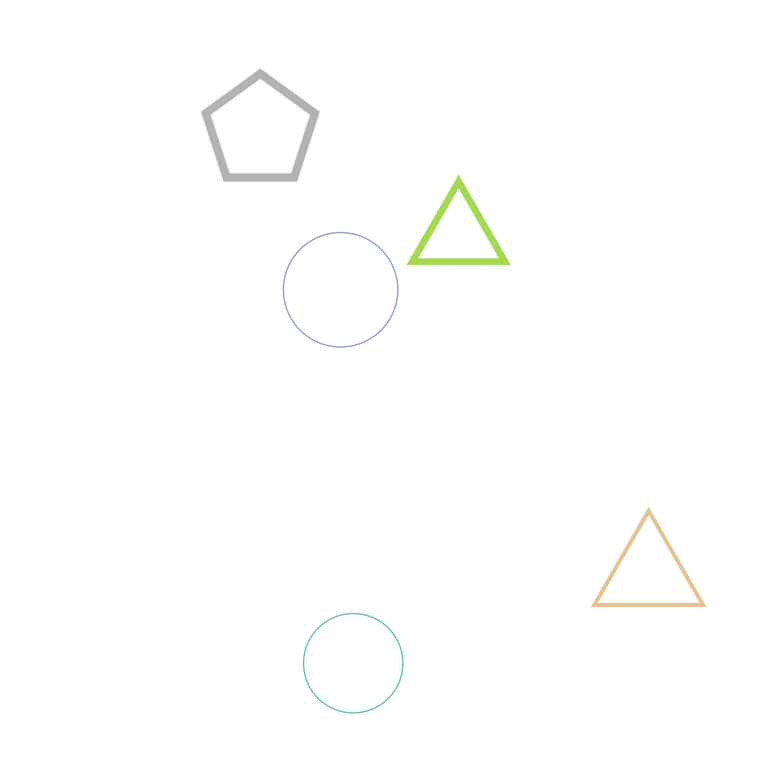[{"shape": "circle", "thickness": 0.5, "radius": 0.32, "center": [0.459, 0.139]}, {"shape": "circle", "thickness": 0.5, "radius": 0.37, "center": [0.442, 0.624]}, {"shape": "triangle", "thickness": 2.5, "radius": 0.35, "center": [0.596, 0.695]}, {"shape": "triangle", "thickness": 1.5, "radius": 0.41, "center": [0.842, 0.255]}, {"shape": "pentagon", "thickness": 3, "radius": 0.37, "center": [0.338, 0.83]}]